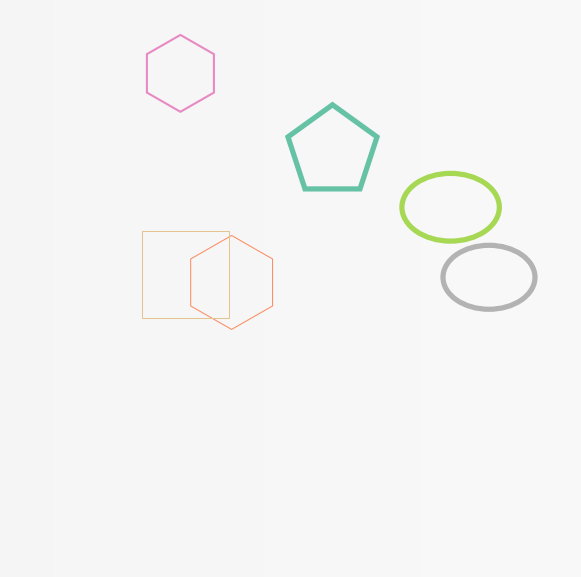[{"shape": "pentagon", "thickness": 2.5, "radius": 0.4, "center": [0.572, 0.737]}, {"shape": "hexagon", "thickness": 0.5, "radius": 0.41, "center": [0.398, 0.51]}, {"shape": "hexagon", "thickness": 1, "radius": 0.33, "center": [0.31, 0.872]}, {"shape": "oval", "thickness": 2.5, "radius": 0.42, "center": [0.775, 0.64]}, {"shape": "square", "thickness": 0.5, "radius": 0.37, "center": [0.32, 0.524]}, {"shape": "oval", "thickness": 2.5, "radius": 0.4, "center": [0.841, 0.519]}]